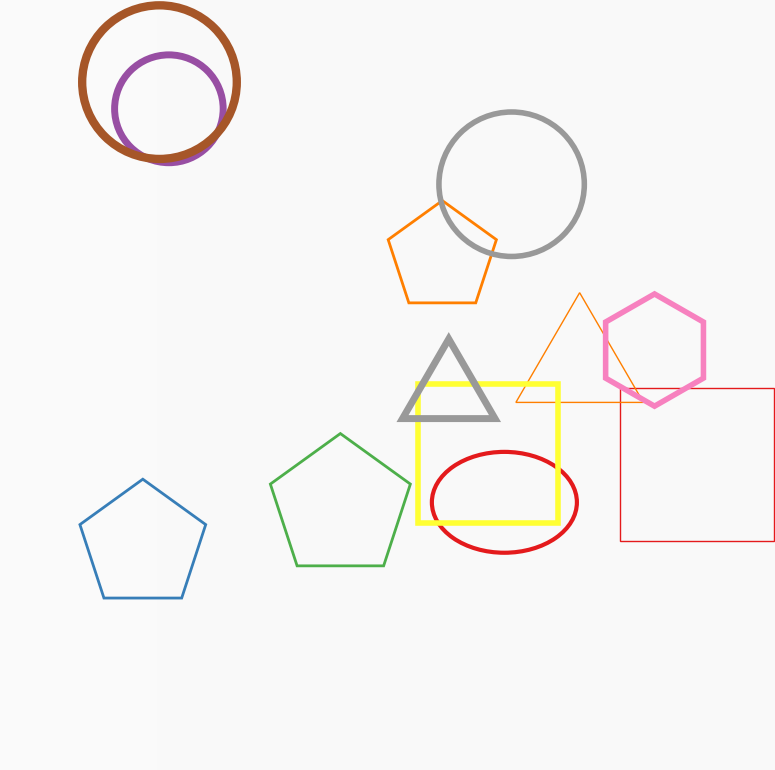[{"shape": "oval", "thickness": 1.5, "radius": 0.47, "center": [0.651, 0.348]}, {"shape": "square", "thickness": 0.5, "radius": 0.5, "center": [0.9, 0.397]}, {"shape": "pentagon", "thickness": 1, "radius": 0.43, "center": [0.184, 0.292]}, {"shape": "pentagon", "thickness": 1, "radius": 0.47, "center": [0.439, 0.342]}, {"shape": "circle", "thickness": 2.5, "radius": 0.35, "center": [0.218, 0.859]}, {"shape": "triangle", "thickness": 0.5, "radius": 0.47, "center": [0.748, 0.525]}, {"shape": "pentagon", "thickness": 1, "radius": 0.37, "center": [0.571, 0.666]}, {"shape": "square", "thickness": 2, "radius": 0.45, "center": [0.63, 0.411]}, {"shape": "circle", "thickness": 3, "radius": 0.5, "center": [0.206, 0.893]}, {"shape": "hexagon", "thickness": 2, "radius": 0.36, "center": [0.845, 0.545]}, {"shape": "circle", "thickness": 2, "radius": 0.47, "center": [0.66, 0.761]}, {"shape": "triangle", "thickness": 2.5, "radius": 0.34, "center": [0.579, 0.491]}]